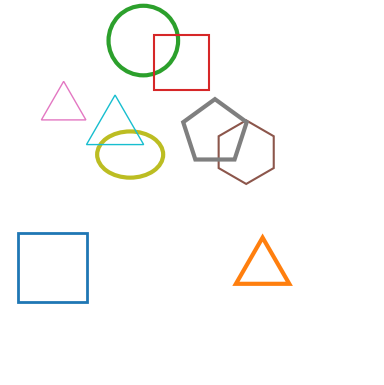[{"shape": "square", "thickness": 2, "radius": 0.45, "center": [0.137, 0.304]}, {"shape": "triangle", "thickness": 3, "radius": 0.4, "center": [0.682, 0.303]}, {"shape": "circle", "thickness": 3, "radius": 0.45, "center": [0.372, 0.895]}, {"shape": "square", "thickness": 1.5, "radius": 0.35, "center": [0.472, 0.838]}, {"shape": "hexagon", "thickness": 1.5, "radius": 0.41, "center": [0.639, 0.605]}, {"shape": "triangle", "thickness": 1, "radius": 0.33, "center": [0.165, 0.722]}, {"shape": "pentagon", "thickness": 3, "radius": 0.43, "center": [0.558, 0.656]}, {"shape": "oval", "thickness": 3, "radius": 0.43, "center": [0.338, 0.599]}, {"shape": "triangle", "thickness": 1, "radius": 0.43, "center": [0.299, 0.667]}]